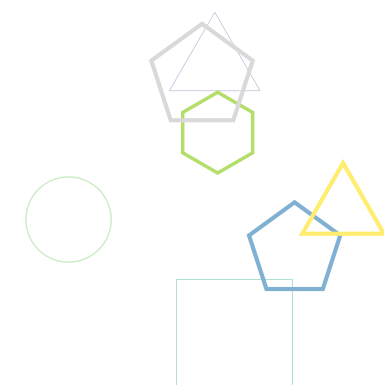[{"shape": "square", "thickness": 0.5, "radius": 0.75, "center": [0.607, 0.125]}, {"shape": "triangle", "thickness": 0.5, "radius": 0.68, "center": [0.558, 0.832]}, {"shape": "pentagon", "thickness": 3, "radius": 0.62, "center": [0.765, 0.35]}, {"shape": "hexagon", "thickness": 2.5, "radius": 0.52, "center": [0.565, 0.656]}, {"shape": "pentagon", "thickness": 3, "radius": 0.69, "center": [0.525, 0.8]}, {"shape": "circle", "thickness": 1, "radius": 0.55, "center": [0.178, 0.43]}, {"shape": "triangle", "thickness": 3, "radius": 0.61, "center": [0.891, 0.454]}]